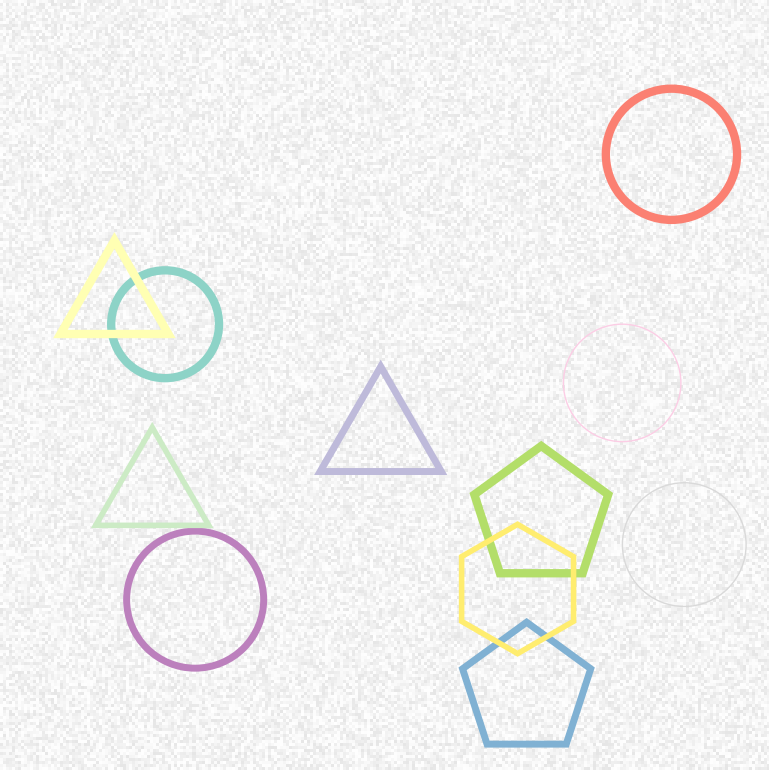[{"shape": "circle", "thickness": 3, "radius": 0.35, "center": [0.214, 0.579]}, {"shape": "triangle", "thickness": 3, "radius": 0.41, "center": [0.149, 0.607]}, {"shape": "triangle", "thickness": 2.5, "radius": 0.45, "center": [0.494, 0.433]}, {"shape": "circle", "thickness": 3, "radius": 0.43, "center": [0.872, 0.8]}, {"shape": "pentagon", "thickness": 2.5, "radius": 0.44, "center": [0.684, 0.104]}, {"shape": "pentagon", "thickness": 3, "radius": 0.46, "center": [0.703, 0.329]}, {"shape": "circle", "thickness": 0.5, "radius": 0.38, "center": [0.808, 0.503]}, {"shape": "circle", "thickness": 0.5, "radius": 0.4, "center": [0.889, 0.293]}, {"shape": "circle", "thickness": 2.5, "radius": 0.45, "center": [0.253, 0.221]}, {"shape": "triangle", "thickness": 2, "radius": 0.42, "center": [0.198, 0.36]}, {"shape": "hexagon", "thickness": 2, "radius": 0.42, "center": [0.672, 0.235]}]